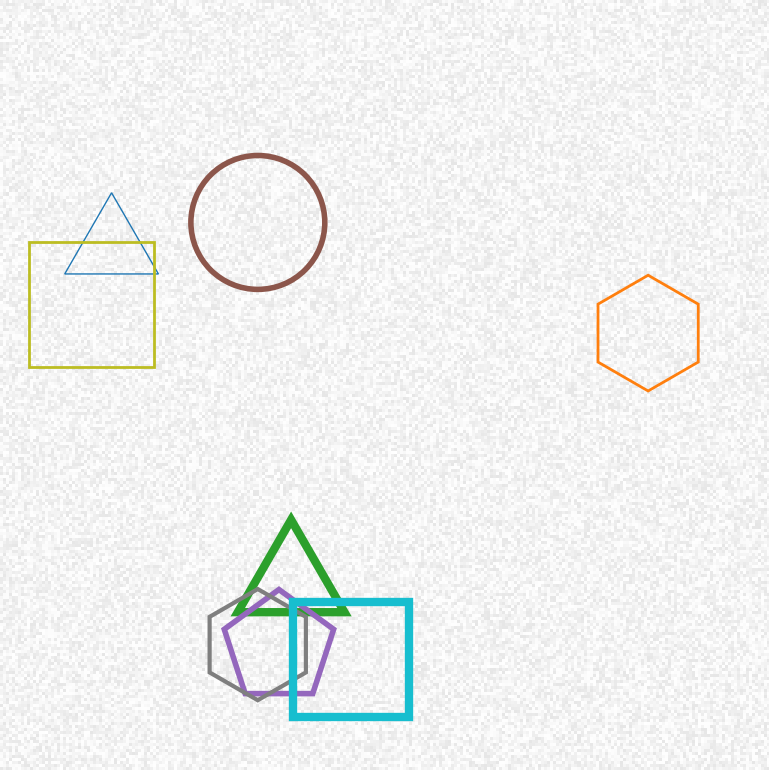[{"shape": "triangle", "thickness": 0.5, "radius": 0.35, "center": [0.145, 0.679]}, {"shape": "hexagon", "thickness": 1, "radius": 0.38, "center": [0.842, 0.567]}, {"shape": "triangle", "thickness": 3, "radius": 0.4, "center": [0.378, 0.245]}, {"shape": "pentagon", "thickness": 2, "radius": 0.37, "center": [0.362, 0.16]}, {"shape": "circle", "thickness": 2, "radius": 0.43, "center": [0.335, 0.711]}, {"shape": "hexagon", "thickness": 1.5, "radius": 0.36, "center": [0.335, 0.163]}, {"shape": "square", "thickness": 1, "radius": 0.41, "center": [0.119, 0.605]}, {"shape": "square", "thickness": 3, "radius": 0.37, "center": [0.456, 0.144]}]